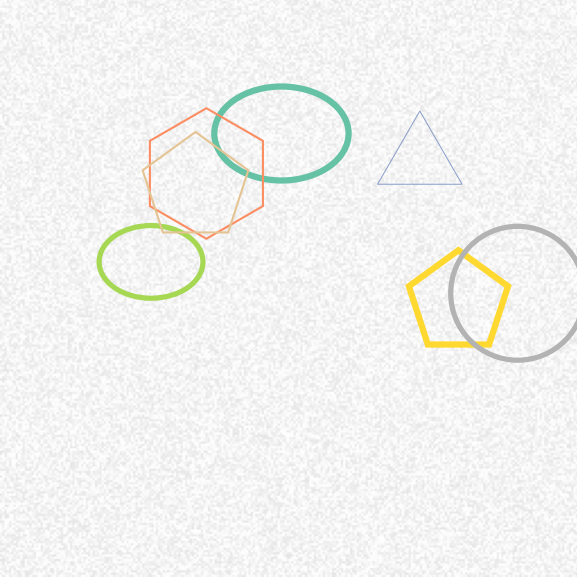[{"shape": "oval", "thickness": 3, "radius": 0.58, "center": [0.487, 0.768]}, {"shape": "hexagon", "thickness": 1, "radius": 0.57, "center": [0.357, 0.699]}, {"shape": "triangle", "thickness": 0.5, "radius": 0.42, "center": [0.727, 0.722]}, {"shape": "oval", "thickness": 2.5, "radius": 0.45, "center": [0.262, 0.546]}, {"shape": "pentagon", "thickness": 3, "radius": 0.45, "center": [0.794, 0.476]}, {"shape": "pentagon", "thickness": 1, "radius": 0.48, "center": [0.339, 0.674]}, {"shape": "circle", "thickness": 2.5, "radius": 0.58, "center": [0.896, 0.491]}]